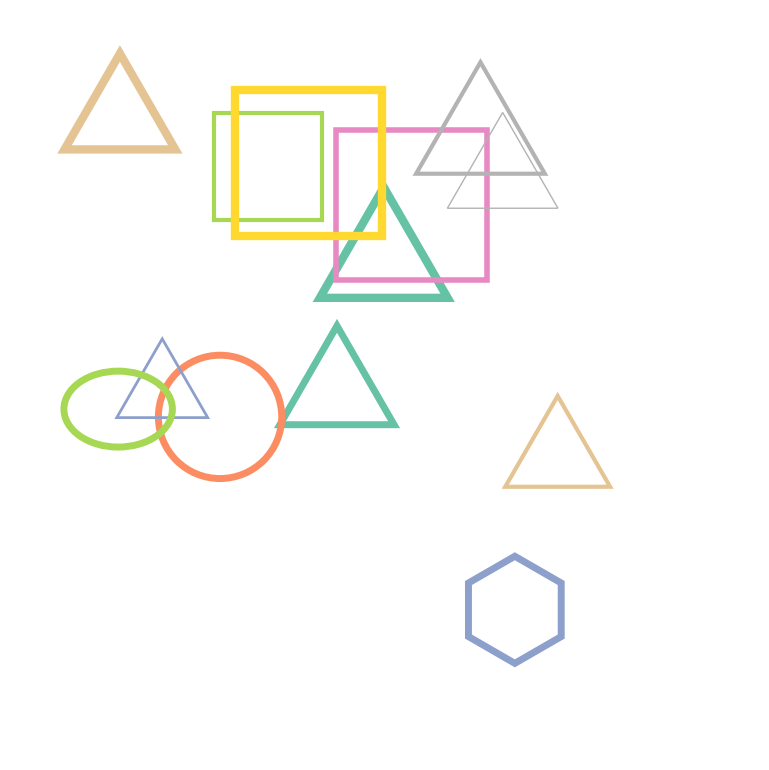[{"shape": "triangle", "thickness": 2.5, "radius": 0.43, "center": [0.438, 0.491]}, {"shape": "triangle", "thickness": 3, "radius": 0.48, "center": [0.498, 0.661]}, {"shape": "circle", "thickness": 2.5, "radius": 0.4, "center": [0.286, 0.459]}, {"shape": "hexagon", "thickness": 2.5, "radius": 0.35, "center": [0.669, 0.208]}, {"shape": "triangle", "thickness": 1, "radius": 0.34, "center": [0.211, 0.492]}, {"shape": "square", "thickness": 2, "radius": 0.49, "center": [0.534, 0.734]}, {"shape": "oval", "thickness": 2.5, "radius": 0.35, "center": [0.153, 0.469]}, {"shape": "square", "thickness": 1.5, "radius": 0.35, "center": [0.348, 0.784]}, {"shape": "square", "thickness": 3, "radius": 0.48, "center": [0.401, 0.788]}, {"shape": "triangle", "thickness": 3, "radius": 0.42, "center": [0.156, 0.847]}, {"shape": "triangle", "thickness": 1.5, "radius": 0.39, "center": [0.724, 0.407]}, {"shape": "triangle", "thickness": 1.5, "radius": 0.48, "center": [0.624, 0.823]}, {"shape": "triangle", "thickness": 0.5, "radius": 0.41, "center": [0.653, 0.771]}]